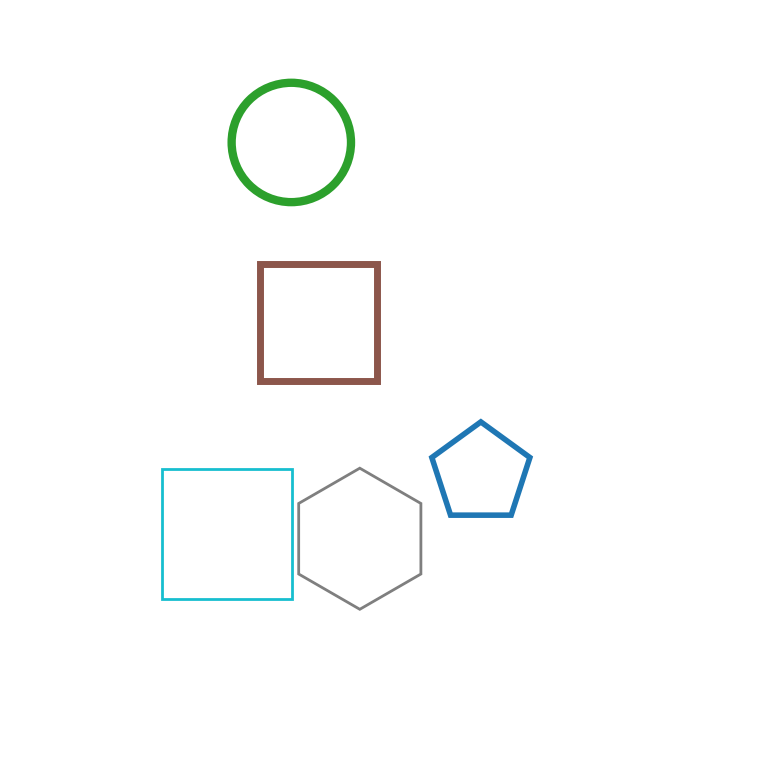[{"shape": "pentagon", "thickness": 2, "radius": 0.33, "center": [0.624, 0.385]}, {"shape": "circle", "thickness": 3, "radius": 0.39, "center": [0.378, 0.815]}, {"shape": "square", "thickness": 2.5, "radius": 0.38, "center": [0.414, 0.582]}, {"shape": "hexagon", "thickness": 1, "radius": 0.46, "center": [0.467, 0.3]}, {"shape": "square", "thickness": 1, "radius": 0.42, "center": [0.295, 0.307]}]